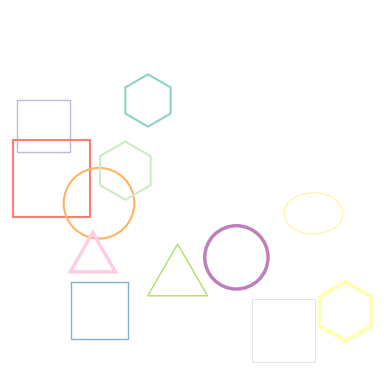[{"shape": "hexagon", "thickness": 1.5, "radius": 0.34, "center": [0.384, 0.739]}, {"shape": "hexagon", "thickness": 3, "radius": 0.38, "center": [0.898, 0.191]}, {"shape": "square", "thickness": 1, "radius": 0.34, "center": [0.113, 0.674]}, {"shape": "square", "thickness": 1.5, "radius": 0.5, "center": [0.134, 0.537]}, {"shape": "square", "thickness": 1, "radius": 0.37, "center": [0.258, 0.194]}, {"shape": "circle", "thickness": 1.5, "radius": 0.46, "center": [0.257, 0.472]}, {"shape": "triangle", "thickness": 1, "radius": 0.45, "center": [0.461, 0.277]}, {"shape": "triangle", "thickness": 2.5, "radius": 0.34, "center": [0.241, 0.328]}, {"shape": "square", "thickness": 0.5, "radius": 0.41, "center": [0.737, 0.142]}, {"shape": "circle", "thickness": 2.5, "radius": 0.41, "center": [0.614, 0.331]}, {"shape": "hexagon", "thickness": 1.5, "radius": 0.38, "center": [0.326, 0.557]}, {"shape": "oval", "thickness": 0.5, "radius": 0.38, "center": [0.815, 0.446]}]